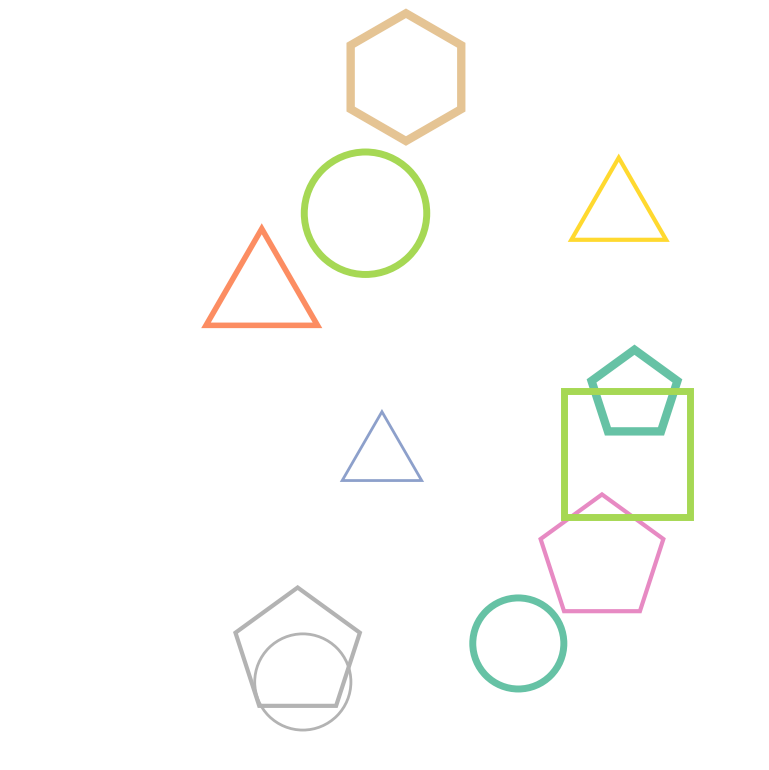[{"shape": "circle", "thickness": 2.5, "radius": 0.3, "center": [0.673, 0.164]}, {"shape": "pentagon", "thickness": 3, "radius": 0.29, "center": [0.824, 0.487]}, {"shape": "triangle", "thickness": 2, "radius": 0.42, "center": [0.34, 0.619]}, {"shape": "triangle", "thickness": 1, "radius": 0.3, "center": [0.496, 0.406]}, {"shape": "pentagon", "thickness": 1.5, "radius": 0.42, "center": [0.782, 0.274]}, {"shape": "circle", "thickness": 2.5, "radius": 0.4, "center": [0.475, 0.723]}, {"shape": "square", "thickness": 2.5, "radius": 0.41, "center": [0.815, 0.41]}, {"shape": "triangle", "thickness": 1.5, "radius": 0.36, "center": [0.804, 0.724]}, {"shape": "hexagon", "thickness": 3, "radius": 0.41, "center": [0.527, 0.9]}, {"shape": "pentagon", "thickness": 1.5, "radius": 0.42, "center": [0.387, 0.152]}, {"shape": "circle", "thickness": 1, "radius": 0.31, "center": [0.393, 0.114]}]